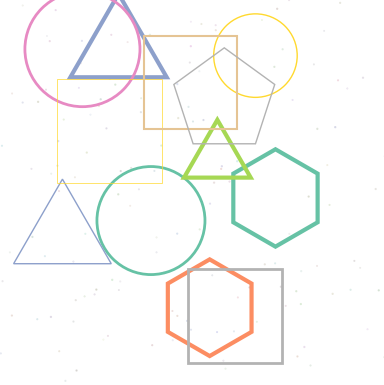[{"shape": "circle", "thickness": 2, "radius": 0.7, "center": [0.392, 0.427]}, {"shape": "hexagon", "thickness": 3, "radius": 0.63, "center": [0.716, 0.486]}, {"shape": "hexagon", "thickness": 3, "radius": 0.63, "center": [0.545, 0.201]}, {"shape": "triangle", "thickness": 1, "radius": 0.73, "center": [0.162, 0.388]}, {"shape": "triangle", "thickness": 3, "radius": 0.72, "center": [0.308, 0.872]}, {"shape": "circle", "thickness": 2, "radius": 0.75, "center": [0.214, 0.872]}, {"shape": "triangle", "thickness": 3, "radius": 0.5, "center": [0.565, 0.589]}, {"shape": "square", "thickness": 0.5, "radius": 0.68, "center": [0.285, 0.66]}, {"shape": "circle", "thickness": 1, "radius": 0.54, "center": [0.664, 0.856]}, {"shape": "square", "thickness": 1.5, "radius": 0.6, "center": [0.494, 0.785]}, {"shape": "square", "thickness": 2, "radius": 0.61, "center": [0.611, 0.18]}, {"shape": "pentagon", "thickness": 1, "radius": 0.69, "center": [0.583, 0.738]}]